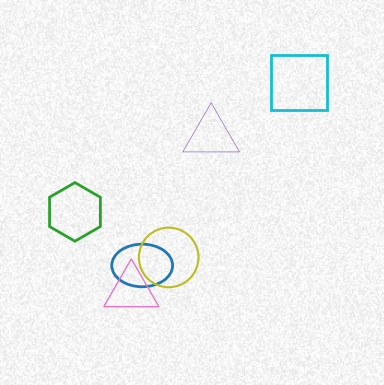[{"shape": "oval", "thickness": 2, "radius": 0.4, "center": [0.369, 0.31]}, {"shape": "hexagon", "thickness": 2, "radius": 0.38, "center": [0.195, 0.45]}, {"shape": "triangle", "thickness": 0.5, "radius": 0.42, "center": [0.548, 0.648]}, {"shape": "triangle", "thickness": 1, "radius": 0.41, "center": [0.341, 0.245]}, {"shape": "circle", "thickness": 1.5, "radius": 0.39, "center": [0.438, 0.331]}, {"shape": "square", "thickness": 2, "radius": 0.36, "center": [0.776, 0.785]}]